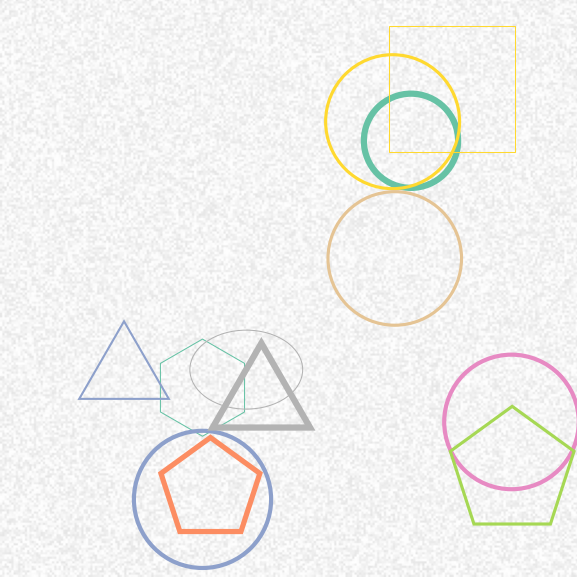[{"shape": "hexagon", "thickness": 0.5, "radius": 0.42, "center": [0.351, 0.328]}, {"shape": "circle", "thickness": 3, "radius": 0.41, "center": [0.712, 0.755]}, {"shape": "pentagon", "thickness": 2.5, "radius": 0.45, "center": [0.364, 0.152]}, {"shape": "triangle", "thickness": 1, "radius": 0.45, "center": [0.215, 0.353]}, {"shape": "circle", "thickness": 2, "radius": 0.59, "center": [0.351, 0.134]}, {"shape": "circle", "thickness": 2, "radius": 0.58, "center": [0.886, 0.269]}, {"shape": "pentagon", "thickness": 1.5, "radius": 0.56, "center": [0.887, 0.183]}, {"shape": "circle", "thickness": 1.5, "radius": 0.58, "center": [0.68, 0.788]}, {"shape": "square", "thickness": 0.5, "radius": 0.55, "center": [0.782, 0.846]}, {"shape": "circle", "thickness": 1.5, "radius": 0.58, "center": [0.684, 0.552]}, {"shape": "triangle", "thickness": 3, "radius": 0.49, "center": [0.453, 0.307]}, {"shape": "oval", "thickness": 0.5, "radius": 0.49, "center": [0.426, 0.359]}]